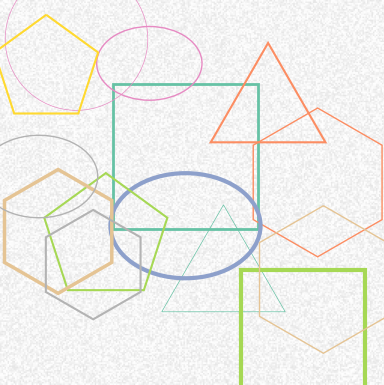[{"shape": "triangle", "thickness": 0.5, "radius": 0.93, "center": [0.58, 0.283]}, {"shape": "square", "thickness": 2, "radius": 0.94, "center": [0.482, 0.594]}, {"shape": "triangle", "thickness": 1.5, "radius": 0.86, "center": [0.696, 0.716]}, {"shape": "hexagon", "thickness": 1, "radius": 0.97, "center": [0.825, 0.526]}, {"shape": "oval", "thickness": 3, "radius": 0.97, "center": [0.482, 0.414]}, {"shape": "circle", "thickness": 0.5, "radius": 0.93, "center": [0.199, 0.898]}, {"shape": "oval", "thickness": 1, "radius": 0.68, "center": [0.388, 0.835]}, {"shape": "pentagon", "thickness": 1.5, "radius": 0.84, "center": [0.275, 0.382]}, {"shape": "square", "thickness": 3, "radius": 0.8, "center": [0.787, 0.139]}, {"shape": "pentagon", "thickness": 1.5, "radius": 0.71, "center": [0.12, 0.82]}, {"shape": "hexagon", "thickness": 2.5, "radius": 0.8, "center": [0.151, 0.399]}, {"shape": "hexagon", "thickness": 1, "radius": 0.96, "center": [0.84, 0.274]}, {"shape": "hexagon", "thickness": 1.5, "radius": 0.71, "center": [0.242, 0.313]}, {"shape": "oval", "thickness": 1, "radius": 0.76, "center": [0.101, 0.542]}]